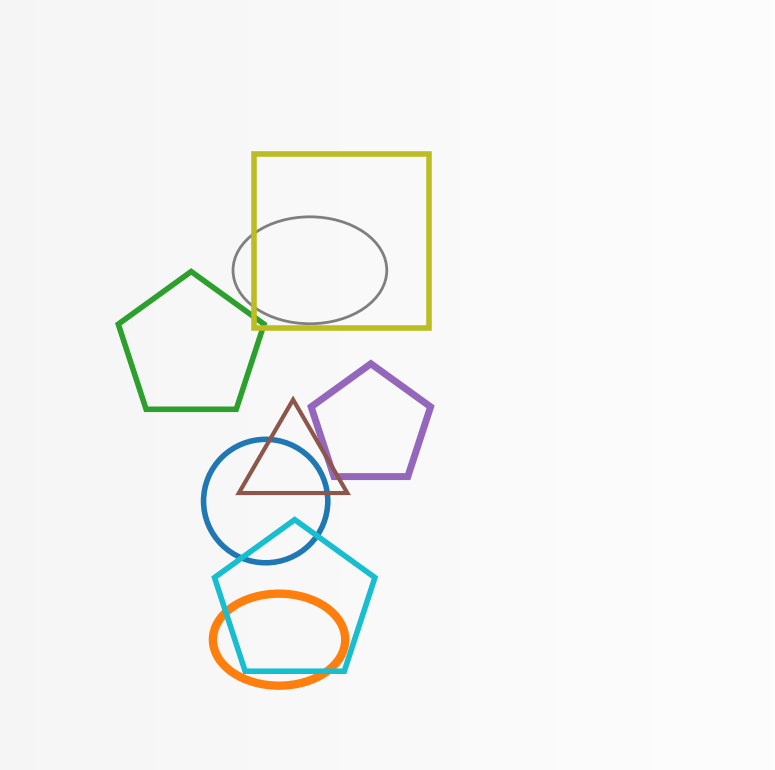[{"shape": "circle", "thickness": 2, "radius": 0.4, "center": [0.343, 0.349]}, {"shape": "oval", "thickness": 3, "radius": 0.43, "center": [0.36, 0.169]}, {"shape": "pentagon", "thickness": 2, "radius": 0.49, "center": [0.247, 0.548]}, {"shape": "pentagon", "thickness": 2.5, "radius": 0.41, "center": [0.479, 0.447]}, {"shape": "triangle", "thickness": 1.5, "radius": 0.4, "center": [0.378, 0.4]}, {"shape": "oval", "thickness": 1, "radius": 0.5, "center": [0.4, 0.649]}, {"shape": "square", "thickness": 2, "radius": 0.56, "center": [0.44, 0.687]}, {"shape": "pentagon", "thickness": 2, "radius": 0.54, "center": [0.38, 0.216]}]